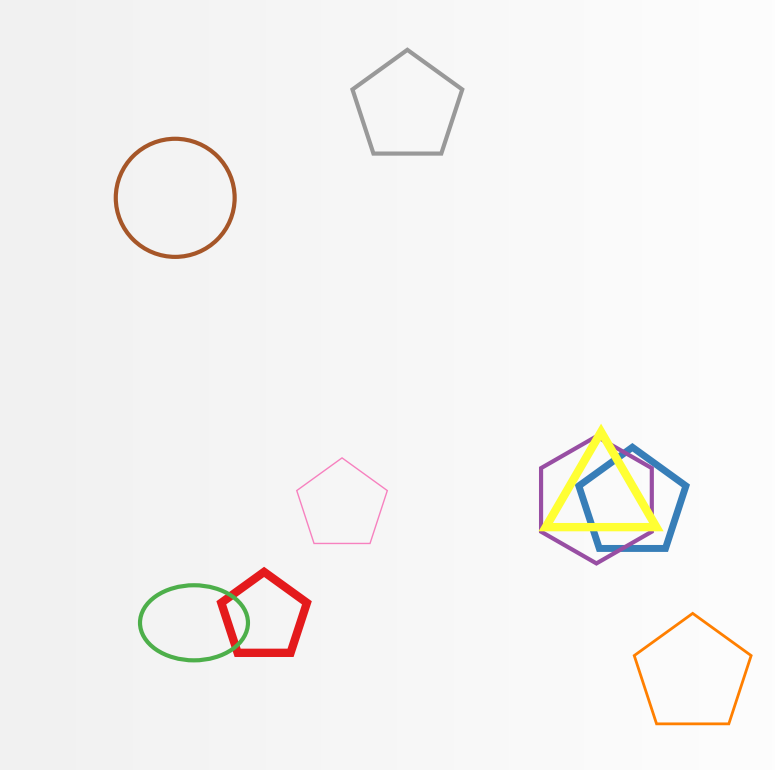[{"shape": "pentagon", "thickness": 3, "radius": 0.29, "center": [0.341, 0.199]}, {"shape": "pentagon", "thickness": 2.5, "radius": 0.36, "center": [0.816, 0.347]}, {"shape": "oval", "thickness": 1.5, "radius": 0.35, "center": [0.25, 0.191]}, {"shape": "hexagon", "thickness": 1.5, "radius": 0.41, "center": [0.77, 0.351]}, {"shape": "pentagon", "thickness": 1, "radius": 0.4, "center": [0.894, 0.124]}, {"shape": "triangle", "thickness": 3, "radius": 0.41, "center": [0.776, 0.357]}, {"shape": "circle", "thickness": 1.5, "radius": 0.38, "center": [0.226, 0.743]}, {"shape": "pentagon", "thickness": 0.5, "radius": 0.31, "center": [0.441, 0.344]}, {"shape": "pentagon", "thickness": 1.5, "radius": 0.37, "center": [0.526, 0.861]}]